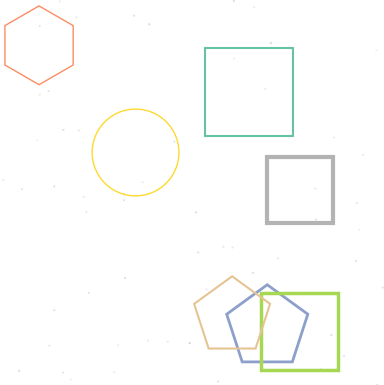[{"shape": "square", "thickness": 1.5, "radius": 0.57, "center": [0.647, 0.762]}, {"shape": "hexagon", "thickness": 1, "radius": 0.51, "center": [0.101, 0.882]}, {"shape": "pentagon", "thickness": 2, "radius": 0.55, "center": [0.694, 0.15]}, {"shape": "square", "thickness": 2.5, "radius": 0.5, "center": [0.778, 0.139]}, {"shape": "circle", "thickness": 1, "radius": 0.56, "center": [0.352, 0.604]}, {"shape": "pentagon", "thickness": 1.5, "radius": 0.52, "center": [0.603, 0.179]}, {"shape": "square", "thickness": 3, "radius": 0.42, "center": [0.78, 0.507]}]